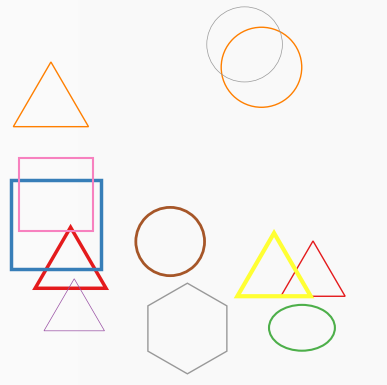[{"shape": "triangle", "thickness": 1, "radius": 0.48, "center": [0.808, 0.278]}, {"shape": "triangle", "thickness": 2.5, "radius": 0.53, "center": [0.182, 0.304]}, {"shape": "square", "thickness": 2.5, "radius": 0.58, "center": [0.144, 0.418]}, {"shape": "oval", "thickness": 1.5, "radius": 0.43, "center": [0.779, 0.149]}, {"shape": "triangle", "thickness": 0.5, "radius": 0.45, "center": [0.192, 0.186]}, {"shape": "circle", "thickness": 1, "radius": 0.52, "center": [0.675, 0.825]}, {"shape": "triangle", "thickness": 1, "radius": 0.56, "center": [0.131, 0.727]}, {"shape": "triangle", "thickness": 3, "radius": 0.55, "center": [0.707, 0.285]}, {"shape": "circle", "thickness": 2, "radius": 0.44, "center": [0.439, 0.373]}, {"shape": "square", "thickness": 1.5, "radius": 0.47, "center": [0.145, 0.494]}, {"shape": "hexagon", "thickness": 1, "radius": 0.59, "center": [0.484, 0.147]}, {"shape": "circle", "thickness": 0.5, "radius": 0.49, "center": [0.631, 0.885]}]